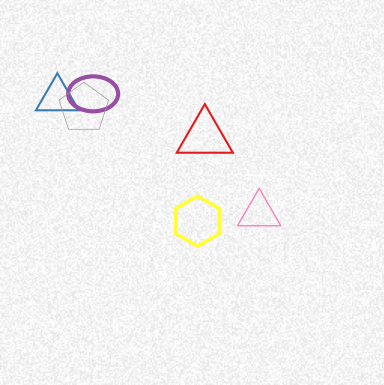[{"shape": "triangle", "thickness": 1.5, "radius": 0.42, "center": [0.532, 0.645]}, {"shape": "triangle", "thickness": 1.5, "radius": 0.32, "center": [0.149, 0.746]}, {"shape": "oval", "thickness": 3, "radius": 0.32, "center": [0.242, 0.756]}, {"shape": "hexagon", "thickness": 2.5, "radius": 0.33, "center": [0.513, 0.426]}, {"shape": "triangle", "thickness": 1, "radius": 0.32, "center": [0.673, 0.446]}, {"shape": "pentagon", "thickness": 0.5, "radius": 0.34, "center": [0.218, 0.719]}]